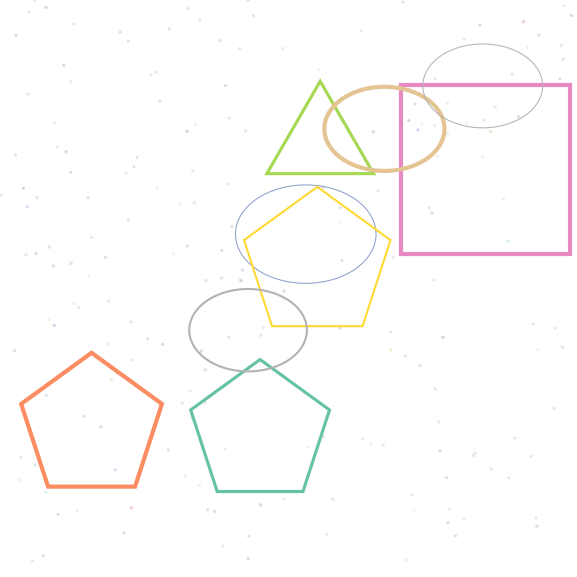[{"shape": "pentagon", "thickness": 1.5, "radius": 0.63, "center": [0.45, 0.25]}, {"shape": "pentagon", "thickness": 2, "radius": 0.64, "center": [0.159, 0.26]}, {"shape": "oval", "thickness": 0.5, "radius": 0.61, "center": [0.529, 0.594]}, {"shape": "square", "thickness": 2, "radius": 0.73, "center": [0.84, 0.705]}, {"shape": "triangle", "thickness": 1.5, "radius": 0.53, "center": [0.554, 0.752]}, {"shape": "pentagon", "thickness": 1, "radius": 0.67, "center": [0.549, 0.542]}, {"shape": "oval", "thickness": 2, "radius": 0.52, "center": [0.666, 0.776]}, {"shape": "oval", "thickness": 1, "radius": 0.51, "center": [0.43, 0.427]}, {"shape": "oval", "thickness": 0.5, "radius": 0.52, "center": [0.836, 0.85]}]